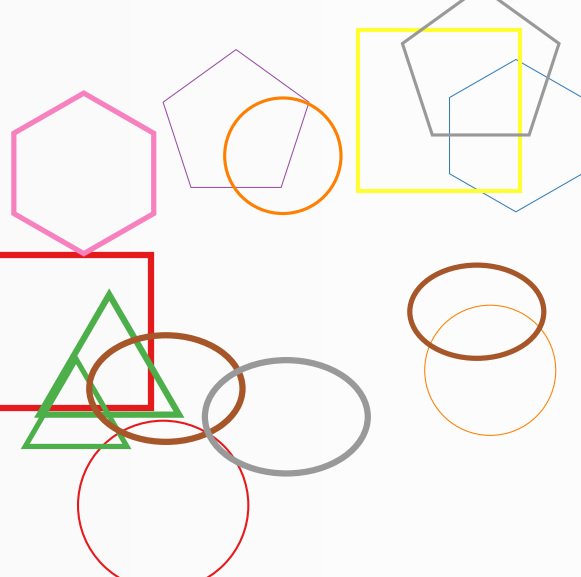[{"shape": "circle", "thickness": 1, "radius": 0.73, "center": [0.281, 0.124]}, {"shape": "square", "thickness": 3, "radius": 0.66, "center": [0.128, 0.425]}, {"shape": "hexagon", "thickness": 0.5, "radius": 0.66, "center": [0.888, 0.764]}, {"shape": "triangle", "thickness": 3, "radius": 0.69, "center": [0.188, 0.35]}, {"shape": "triangle", "thickness": 2.5, "radius": 0.51, "center": [0.131, 0.277]}, {"shape": "pentagon", "thickness": 0.5, "radius": 0.66, "center": [0.406, 0.781]}, {"shape": "circle", "thickness": 1.5, "radius": 0.5, "center": [0.487, 0.729]}, {"shape": "circle", "thickness": 0.5, "radius": 0.56, "center": [0.843, 0.358]}, {"shape": "square", "thickness": 2, "radius": 0.7, "center": [0.756, 0.808]}, {"shape": "oval", "thickness": 2.5, "radius": 0.58, "center": [0.82, 0.459]}, {"shape": "oval", "thickness": 3, "radius": 0.66, "center": [0.285, 0.326]}, {"shape": "hexagon", "thickness": 2.5, "radius": 0.69, "center": [0.144, 0.699]}, {"shape": "oval", "thickness": 3, "radius": 0.7, "center": [0.493, 0.277]}, {"shape": "pentagon", "thickness": 1.5, "radius": 0.71, "center": [0.827, 0.88]}]